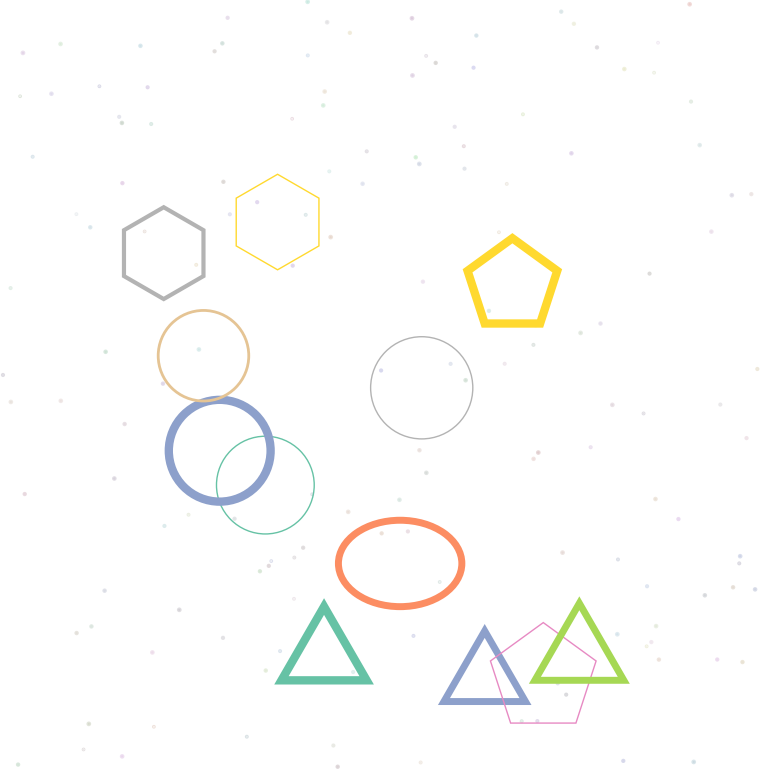[{"shape": "triangle", "thickness": 3, "radius": 0.32, "center": [0.421, 0.148]}, {"shape": "circle", "thickness": 0.5, "radius": 0.32, "center": [0.345, 0.37]}, {"shape": "oval", "thickness": 2.5, "radius": 0.4, "center": [0.52, 0.268]}, {"shape": "triangle", "thickness": 2.5, "radius": 0.31, "center": [0.629, 0.119]}, {"shape": "circle", "thickness": 3, "radius": 0.33, "center": [0.285, 0.415]}, {"shape": "pentagon", "thickness": 0.5, "radius": 0.36, "center": [0.706, 0.119]}, {"shape": "triangle", "thickness": 2.5, "radius": 0.33, "center": [0.752, 0.15]}, {"shape": "pentagon", "thickness": 3, "radius": 0.31, "center": [0.665, 0.629]}, {"shape": "hexagon", "thickness": 0.5, "radius": 0.31, "center": [0.36, 0.712]}, {"shape": "circle", "thickness": 1, "radius": 0.29, "center": [0.264, 0.538]}, {"shape": "hexagon", "thickness": 1.5, "radius": 0.3, "center": [0.213, 0.671]}, {"shape": "circle", "thickness": 0.5, "radius": 0.33, "center": [0.548, 0.496]}]